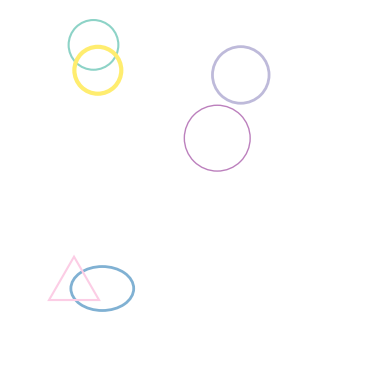[{"shape": "circle", "thickness": 1.5, "radius": 0.32, "center": [0.243, 0.883]}, {"shape": "circle", "thickness": 2, "radius": 0.37, "center": [0.625, 0.805]}, {"shape": "oval", "thickness": 2, "radius": 0.41, "center": [0.266, 0.251]}, {"shape": "triangle", "thickness": 1.5, "radius": 0.38, "center": [0.192, 0.258]}, {"shape": "circle", "thickness": 1, "radius": 0.43, "center": [0.564, 0.641]}, {"shape": "circle", "thickness": 3, "radius": 0.3, "center": [0.254, 0.817]}]